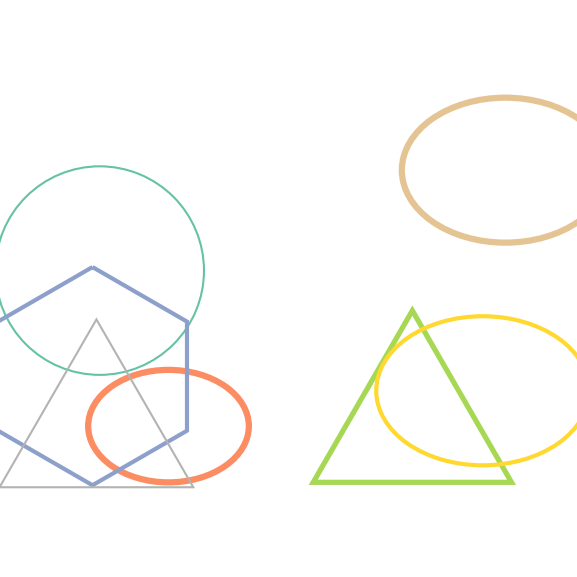[{"shape": "circle", "thickness": 1, "radius": 0.9, "center": [0.173, 0.531]}, {"shape": "oval", "thickness": 3, "radius": 0.7, "center": [0.292, 0.261]}, {"shape": "hexagon", "thickness": 2, "radius": 0.94, "center": [0.16, 0.348]}, {"shape": "triangle", "thickness": 2.5, "radius": 0.99, "center": [0.714, 0.263]}, {"shape": "oval", "thickness": 2, "radius": 0.92, "center": [0.836, 0.322]}, {"shape": "oval", "thickness": 3, "radius": 0.9, "center": [0.875, 0.704]}, {"shape": "triangle", "thickness": 1, "radius": 0.97, "center": [0.167, 0.252]}]